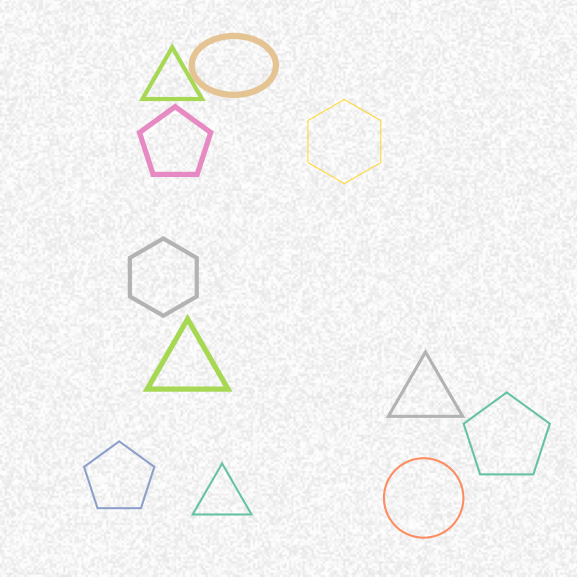[{"shape": "pentagon", "thickness": 1, "radius": 0.39, "center": [0.877, 0.241]}, {"shape": "triangle", "thickness": 1, "radius": 0.29, "center": [0.385, 0.138]}, {"shape": "circle", "thickness": 1, "radius": 0.34, "center": [0.734, 0.137]}, {"shape": "pentagon", "thickness": 1, "radius": 0.32, "center": [0.206, 0.171]}, {"shape": "pentagon", "thickness": 2.5, "radius": 0.32, "center": [0.303, 0.75]}, {"shape": "triangle", "thickness": 2, "radius": 0.3, "center": [0.298, 0.858]}, {"shape": "triangle", "thickness": 2.5, "radius": 0.4, "center": [0.325, 0.366]}, {"shape": "hexagon", "thickness": 0.5, "radius": 0.36, "center": [0.596, 0.754]}, {"shape": "oval", "thickness": 3, "radius": 0.36, "center": [0.405, 0.886]}, {"shape": "triangle", "thickness": 1.5, "radius": 0.37, "center": [0.737, 0.315]}, {"shape": "hexagon", "thickness": 2, "radius": 0.33, "center": [0.283, 0.519]}]